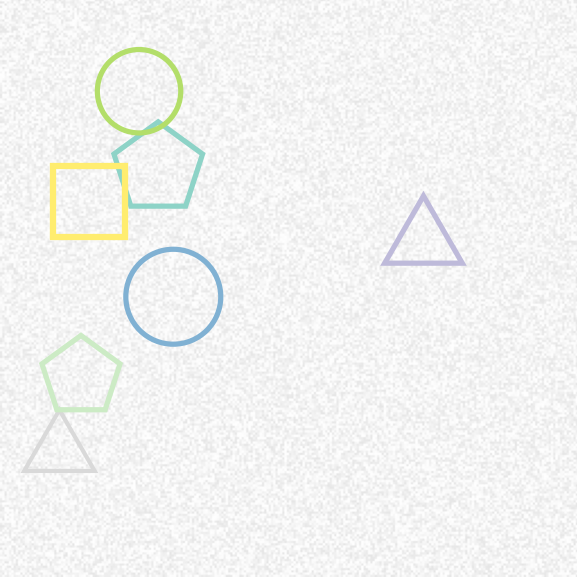[{"shape": "pentagon", "thickness": 2.5, "radius": 0.4, "center": [0.274, 0.707]}, {"shape": "triangle", "thickness": 2.5, "radius": 0.39, "center": [0.733, 0.582]}, {"shape": "circle", "thickness": 2.5, "radius": 0.41, "center": [0.3, 0.485]}, {"shape": "circle", "thickness": 2.5, "radius": 0.36, "center": [0.241, 0.841]}, {"shape": "triangle", "thickness": 2, "radius": 0.35, "center": [0.103, 0.219]}, {"shape": "pentagon", "thickness": 2.5, "radius": 0.36, "center": [0.14, 0.347]}, {"shape": "square", "thickness": 3, "radius": 0.31, "center": [0.154, 0.65]}]